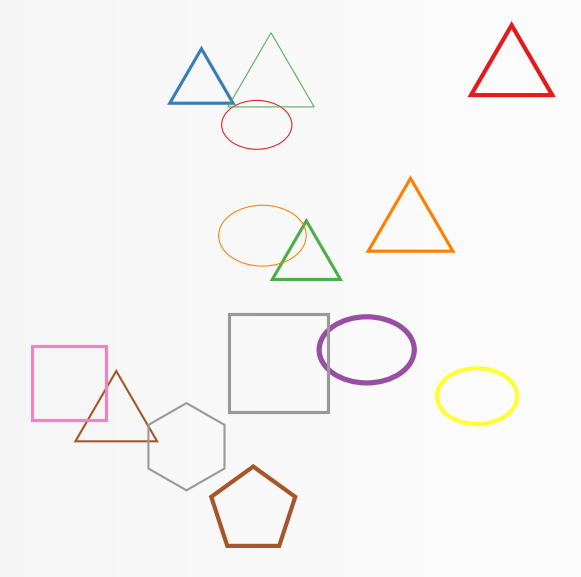[{"shape": "oval", "thickness": 0.5, "radius": 0.3, "center": [0.442, 0.783]}, {"shape": "triangle", "thickness": 2, "radius": 0.4, "center": [0.88, 0.875]}, {"shape": "triangle", "thickness": 1.5, "radius": 0.31, "center": [0.347, 0.852]}, {"shape": "triangle", "thickness": 0.5, "radius": 0.43, "center": [0.466, 0.857]}, {"shape": "triangle", "thickness": 1.5, "radius": 0.34, "center": [0.527, 0.549]}, {"shape": "oval", "thickness": 2.5, "radius": 0.41, "center": [0.631, 0.393]}, {"shape": "triangle", "thickness": 1.5, "radius": 0.42, "center": [0.706, 0.606]}, {"shape": "oval", "thickness": 0.5, "radius": 0.38, "center": [0.452, 0.591]}, {"shape": "oval", "thickness": 2, "radius": 0.35, "center": [0.821, 0.313]}, {"shape": "triangle", "thickness": 1, "radius": 0.41, "center": [0.2, 0.276]}, {"shape": "pentagon", "thickness": 2, "radius": 0.38, "center": [0.436, 0.115]}, {"shape": "square", "thickness": 1.5, "radius": 0.32, "center": [0.119, 0.336]}, {"shape": "hexagon", "thickness": 1, "radius": 0.38, "center": [0.321, 0.226]}, {"shape": "square", "thickness": 1.5, "radius": 0.42, "center": [0.479, 0.37]}]